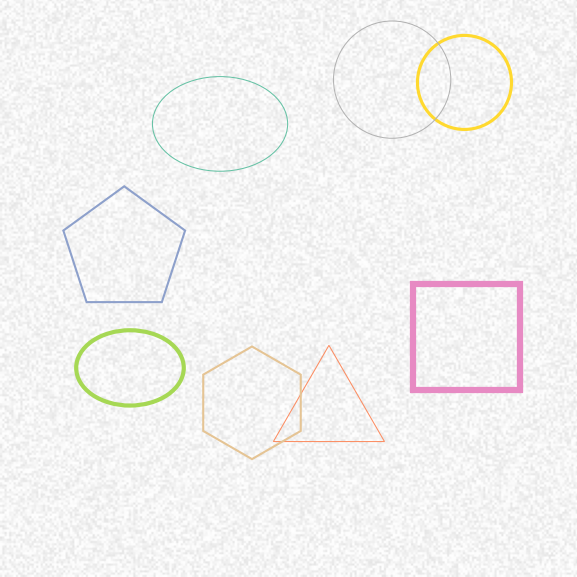[{"shape": "oval", "thickness": 0.5, "radius": 0.59, "center": [0.381, 0.785]}, {"shape": "triangle", "thickness": 0.5, "radius": 0.56, "center": [0.57, 0.29]}, {"shape": "pentagon", "thickness": 1, "radius": 0.55, "center": [0.215, 0.566]}, {"shape": "square", "thickness": 3, "radius": 0.46, "center": [0.808, 0.416]}, {"shape": "oval", "thickness": 2, "radius": 0.47, "center": [0.225, 0.362]}, {"shape": "circle", "thickness": 1.5, "radius": 0.41, "center": [0.804, 0.856]}, {"shape": "hexagon", "thickness": 1, "radius": 0.49, "center": [0.436, 0.302]}, {"shape": "circle", "thickness": 0.5, "radius": 0.51, "center": [0.679, 0.861]}]